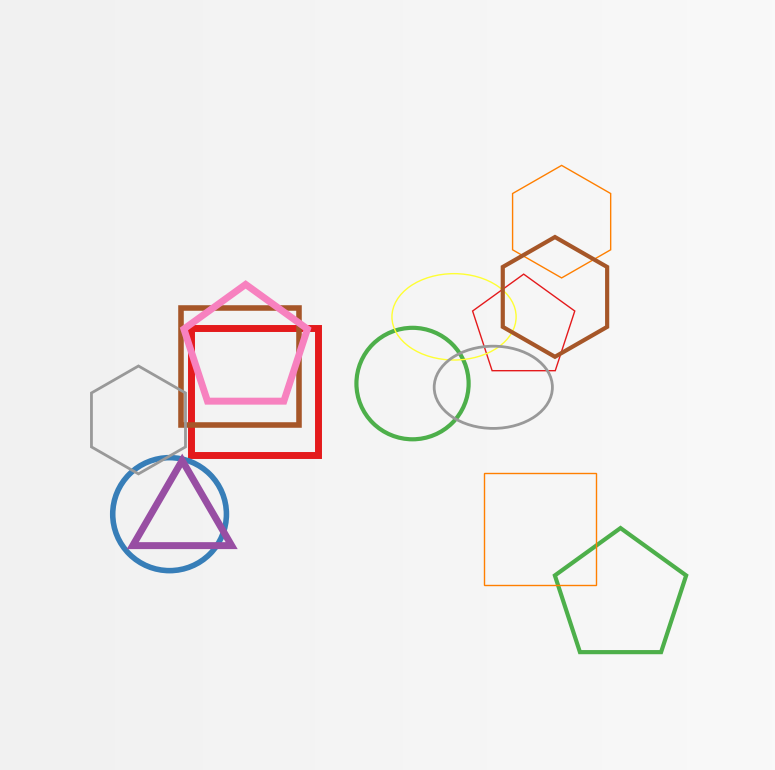[{"shape": "square", "thickness": 2.5, "radius": 0.41, "center": [0.328, 0.492]}, {"shape": "pentagon", "thickness": 0.5, "radius": 0.35, "center": [0.676, 0.575]}, {"shape": "circle", "thickness": 2, "radius": 0.37, "center": [0.219, 0.332]}, {"shape": "pentagon", "thickness": 1.5, "radius": 0.45, "center": [0.801, 0.225]}, {"shape": "circle", "thickness": 1.5, "radius": 0.36, "center": [0.532, 0.502]}, {"shape": "triangle", "thickness": 2.5, "radius": 0.37, "center": [0.235, 0.328]}, {"shape": "hexagon", "thickness": 0.5, "radius": 0.37, "center": [0.725, 0.712]}, {"shape": "square", "thickness": 0.5, "radius": 0.36, "center": [0.697, 0.313]}, {"shape": "oval", "thickness": 0.5, "radius": 0.4, "center": [0.586, 0.589]}, {"shape": "square", "thickness": 2, "radius": 0.38, "center": [0.309, 0.524]}, {"shape": "hexagon", "thickness": 1.5, "radius": 0.39, "center": [0.716, 0.614]}, {"shape": "pentagon", "thickness": 2.5, "radius": 0.42, "center": [0.317, 0.547]}, {"shape": "oval", "thickness": 1, "radius": 0.38, "center": [0.637, 0.497]}, {"shape": "hexagon", "thickness": 1, "radius": 0.35, "center": [0.179, 0.455]}]